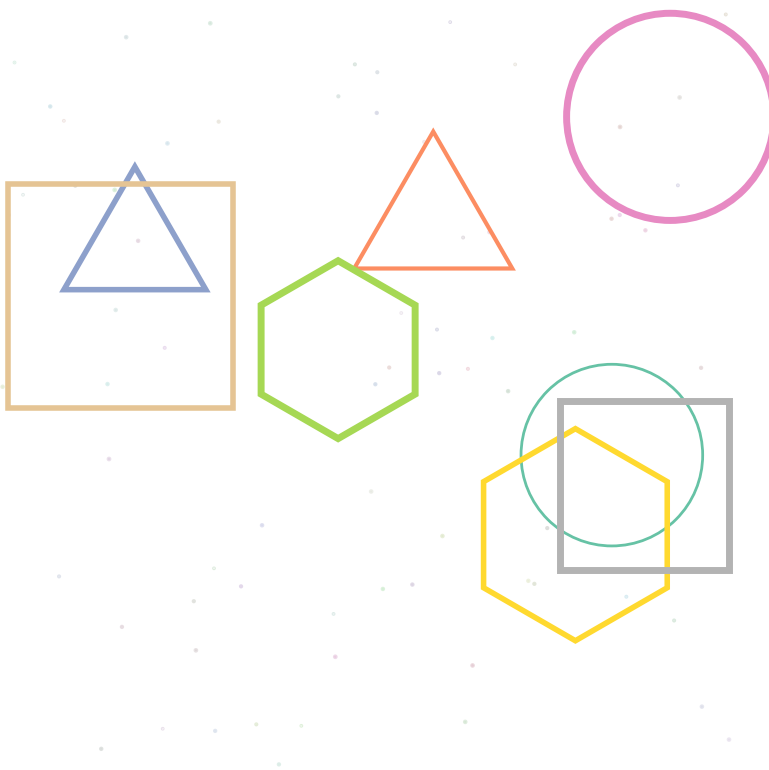[{"shape": "circle", "thickness": 1, "radius": 0.59, "center": [0.795, 0.409]}, {"shape": "triangle", "thickness": 1.5, "radius": 0.59, "center": [0.563, 0.711]}, {"shape": "triangle", "thickness": 2, "radius": 0.53, "center": [0.175, 0.677]}, {"shape": "circle", "thickness": 2.5, "radius": 0.67, "center": [0.87, 0.848]}, {"shape": "hexagon", "thickness": 2.5, "radius": 0.58, "center": [0.439, 0.546]}, {"shape": "hexagon", "thickness": 2, "radius": 0.69, "center": [0.747, 0.306]}, {"shape": "square", "thickness": 2, "radius": 0.73, "center": [0.157, 0.615]}, {"shape": "square", "thickness": 2.5, "radius": 0.55, "center": [0.837, 0.37]}]